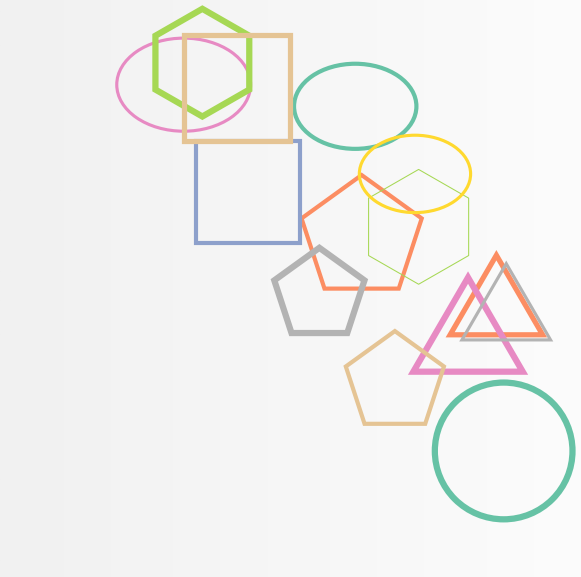[{"shape": "oval", "thickness": 2, "radius": 0.53, "center": [0.611, 0.815]}, {"shape": "circle", "thickness": 3, "radius": 0.59, "center": [0.867, 0.218]}, {"shape": "pentagon", "thickness": 2, "radius": 0.54, "center": [0.622, 0.587]}, {"shape": "triangle", "thickness": 2.5, "radius": 0.46, "center": [0.854, 0.465]}, {"shape": "square", "thickness": 2, "radius": 0.44, "center": [0.427, 0.667]}, {"shape": "oval", "thickness": 1.5, "radius": 0.58, "center": [0.316, 0.853]}, {"shape": "triangle", "thickness": 3, "radius": 0.54, "center": [0.805, 0.41]}, {"shape": "hexagon", "thickness": 0.5, "radius": 0.5, "center": [0.72, 0.606]}, {"shape": "hexagon", "thickness": 3, "radius": 0.47, "center": [0.348, 0.891]}, {"shape": "oval", "thickness": 1.5, "radius": 0.48, "center": [0.714, 0.698]}, {"shape": "pentagon", "thickness": 2, "radius": 0.44, "center": [0.679, 0.337]}, {"shape": "square", "thickness": 2.5, "radius": 0.46, "center": [0.408, 0.846]}, {"shape": "pentagon", "thickness": 3, "radius": 0.41, "center": [0.549, 0.488]}, {"shape": "triangle", "thickness": 1.5, "radius": 0.44, "center": [0.871, 0.455]}]